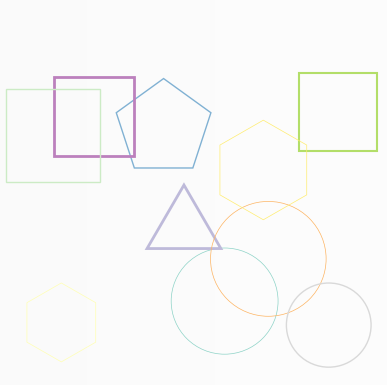[{"shape": "circle", "thickness": 0.5, "radius": 0.69, "center": [0.58, 0.218]}, {"shape": "hexagon", "thickness": 0.5, "radius": 0.51, "center": [0.158, 0.163]}, {"shape": "triangle", "thickness": 2, "radius": 0.55, "center": [0.475, 0.409]}, {"shape": "pentagon", "thickness": 1, "radius": 0.64, "center": [0.422, 0.668]}, {"shape": "circle", "thickness": 0.5, "radius": 0.75, "center": [0.692, 0.328]}, {"shape": "square", "thickness": 1.5, "radius": 0.51, "center": [0.872, 0.71]}, {"shape": "circle", "thickness": 1, "radius": 0.55, "center": [0.848, 0.156]}, {"shape": "square", "thickness": 2, "radius": 0.52, "center": [0.243, 0.697]}, {"shape": "square", "thickness": 1, "radius": 0.6, "center": [0.137, 0.648]}, {"shape": "hexagon", "thickness": 0.5, "radius": 0.65, "center": [0.68, 0.559]}]